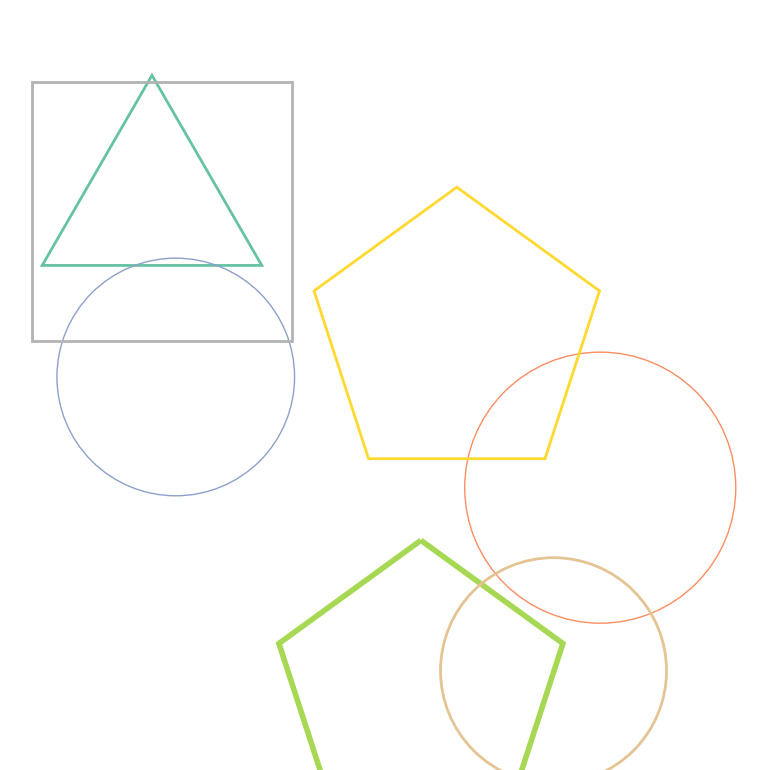[{"shape": "triangle", "thickness": 1, "radius": 0.82, "center": [0.197, 0.738]}, {"shape": "circle", "thickness": 0.5, "radius": 0.88, "center": [0.78, 0.367]}, {"shape": "circle", "thickness": 0.5, "radius": 0.77, "center": [0.228, 0.51]}, {"shape": "pentagon", "thickness": 2, "radius": 0.97, "center": [0.547, 0.104]}, {"shape": "pentagon", "thickness": 1, "radius": 0.97, "center": [0.593, 0.562]}, {"shape": "circle", "thickness": 1, "radius": 0.73, "center": [0.719, 0.129]}, {"shape": "square", "thickness": 1, "radius": 0.84, "center": [0.21, 0.725]}]